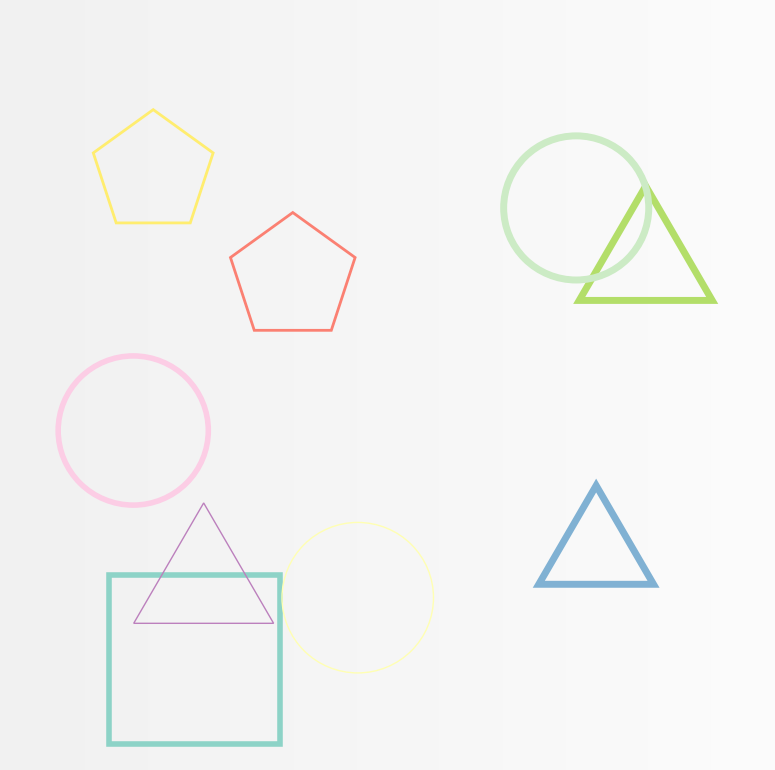[{"shape": "square", "thickness": 2, "radius": 0.55, "center": [0.251, 0.144]}, {"shape": "circle", "thickness": 0.5, "radius": 0.49, "center": [0.462, 0.224]}, {"shape": "pentagon", "thickness": 1, "radius": 0.42, "center": [0.378, 0.639]}, {"shape": "triangle", "thickness": 2.5, "radius": 0.43, "center": [0.769, 0.284]}, {"shape": "triangle", "thickness": 2.5, "radius": 0.5, "center": [0.833, 0.659]}, {"shape": "circle", "thickness": 2, "radius": 0.48, "center": [0.172, 0.441]}, {"shape": "triangle", "thickness": 0.5, "radius": 0.52, "center": [0.263, 0.243]}, {"shape": "circle", "thickness": 2.5, "radius": 0.47, "center": [0.743, 0.73]}, {"shape": "pentagon", "thickness": 1, "radius": 0.41, "center": [0.198, 0.776]}]